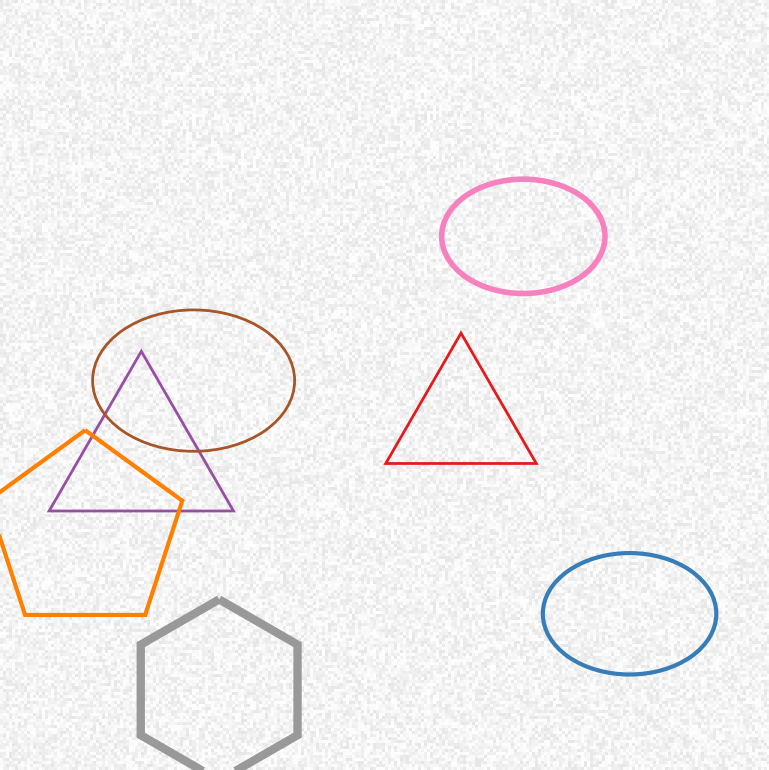[{"shape": "triangle", "thickness": 1, "radius": 0.56, "center": [0.599, 0.455]}, {"shape": "oval", "thickness": 1.5, "radius": 0.56, "center": [0.818, 0.203]}, {"shape": "triangle", "thickness": 1, "radius": 0.69, "center": [0.184, 0.406]}, {"shape": "pentagon", "thickness": 1.5, "radius": 0.66, "center": [0.111, 0.309]}, {"shape": "oval", "thickness": 1, "radius": 0.66, "center": [0.251, 0.506]}, {"shape": "oval", "thickness": 2, "radius": 0.53, "center": [0.68, 0.693]}, {"shape": "hexagon", "thickness": 3, "radius": 0.59, "center": [0.285, 0.104]}]